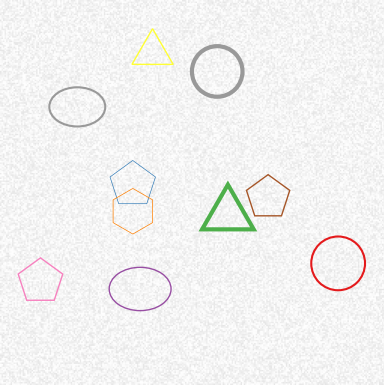[{"shape": "circle", "thickness": 1.5, "radius": 0.35, "center": [0.878, 0.316]}, {"shape": "pentagon", "thickness": 0.5, "radius": 0.31, "center": [0.345, 0.521]}, {"shape": "triangle", "thickness": 3, "radius": 0.39, "center": [0.592, 0.443]}, {"shape": "oval", "thickness": 1, "radius": 0.4, "center": [0.364, 0.249]}, {"shape": "hexagon", "thickness": 0.5, "radius": 0.3, "center": [0.345, 0.451]}, {"shape": "triangle", "thickness": 1, "radius": 0.31, "center": [0.396, 0.864]}, {"shape": "pentagon", "thickness": 1, "radius": 0.3, "center": [0.696, 0.487]}, {"shape": "pentagon", "thickness": 1, "radius": 0.3, "center": [0.105, 0.269]}, {"shape": "oval", "thickness": 1.5, "radius": 0.36, "center": [0.201, 0.722]}, {"shape": "circle", "thickness": 3, "radius": 0.33, "center": [0.564, 0.814]}]